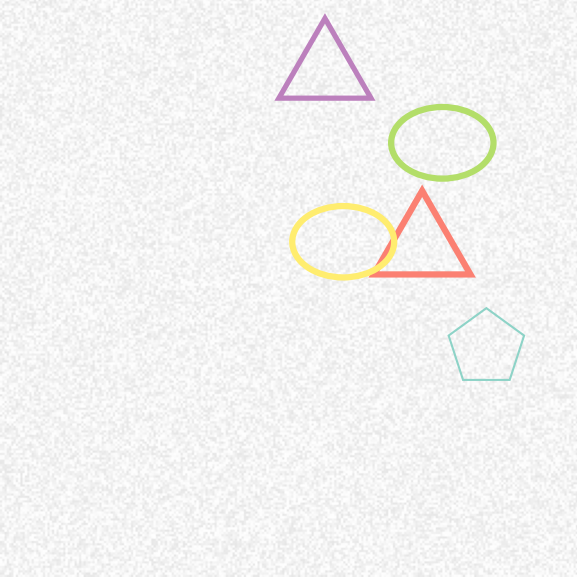[{"shape": "pentagon", "thickness": 1, "radius": 0.34, "center": [0.842, 0.397]}, {"shape": "triangle", "thickness": 3, "radius": 0.48, "center": [0.731, 0.572]}, {"shape": "oval", "thickness": 3, "radius": 0.44, "center": [0.766, 0.752]}, {"shape": "triangle", "thickness": 2.5, "radius": 0.46, "center": [0.563, 0.875]}, {"shape": "oval", "thickness": 3, "radius": 0.44, "center": [0.594, 0.581]}]